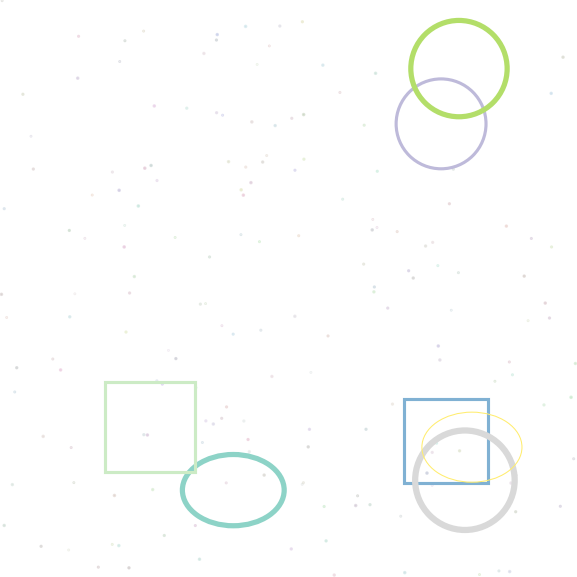[{"shape": "oval", "thickness": 2.5, "radius": 0.44, "center": [0.404, 0.15]}, {"shape": "circle", "thickness": 1.5, "radius": 0.39, "center": [0.764, 0.785]}, {"shape": "square", "thickness": 1.5, "radius": 0.36, "center": [0.773, 0.236]}, {"shape": "circle", "thickness": 2.5, "radius": 0.42, "center": [0.795, 0.88]}, {"shape": "circle", "thickness": 3, "radius": 0.43, "center": [0.805, 0.168]}, {"shape": "square", "thickness": 1.5, "radius": 0.39, "center": [0.259, 0.26]}, {"shape": "oval", "thickness": 0.5, "radius": 0.43, "center": [0.817, 0.225]}]